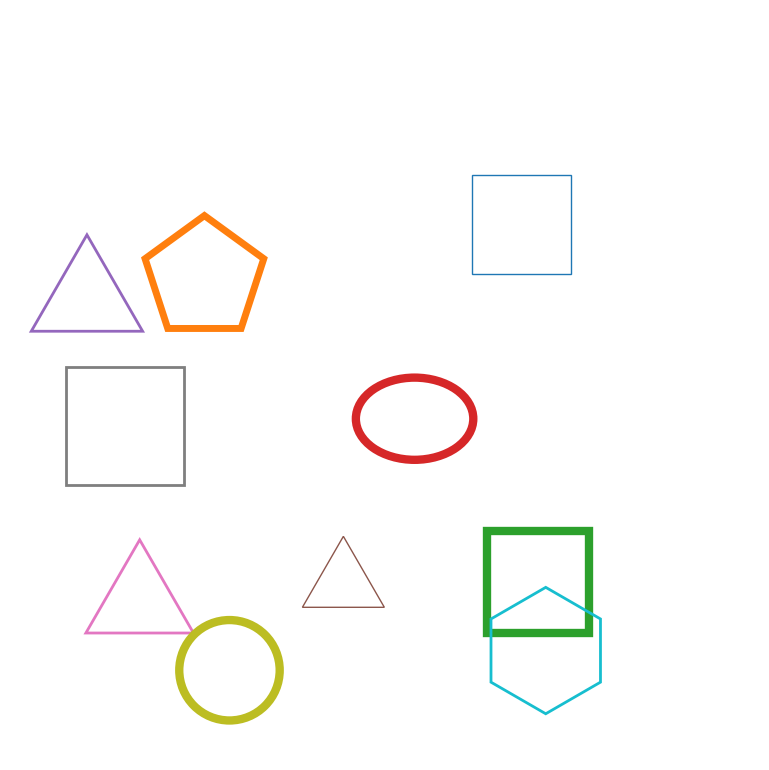[{"shape": "square", "thickness": 0.5, "radius": 0.32, "center": [0.677, 0.709]}, {"shape": "pentagon", "thickness": 2.5, "radius": 0.41, "center": [0.265, 0.639]}, {"shape": "square", "thickness": 3, "radius": 0.33, "center": [0.699, 0.244]}, {"shape": "oval", "thickness": 3, "radius": 0.38, "center": [0.538, 0.456]}, {"shape": "triangle", "thickness": 1, "radius": 0.42, "center": [0.113, 0.612]}, {"shape": "triangle", "thickness": 0.5, "radius": 0.31, "center": [0.446, 0.242]}, {"shape": "triangle", "thickness": 1, "radius": 0.4, "center": [0.181, 0.218]}, {"shape": "square", "thickness": 1, "radius": 0.38, "center": [0.162, 0.446]}, {"shape": "circle", "thickness": 3, "radius": 0.33, "center": [0.298, 0.13]}, {"shape": "hexagon", "thickness": 1, "radius": 0.41, "center": [0.709, 0.155]}]